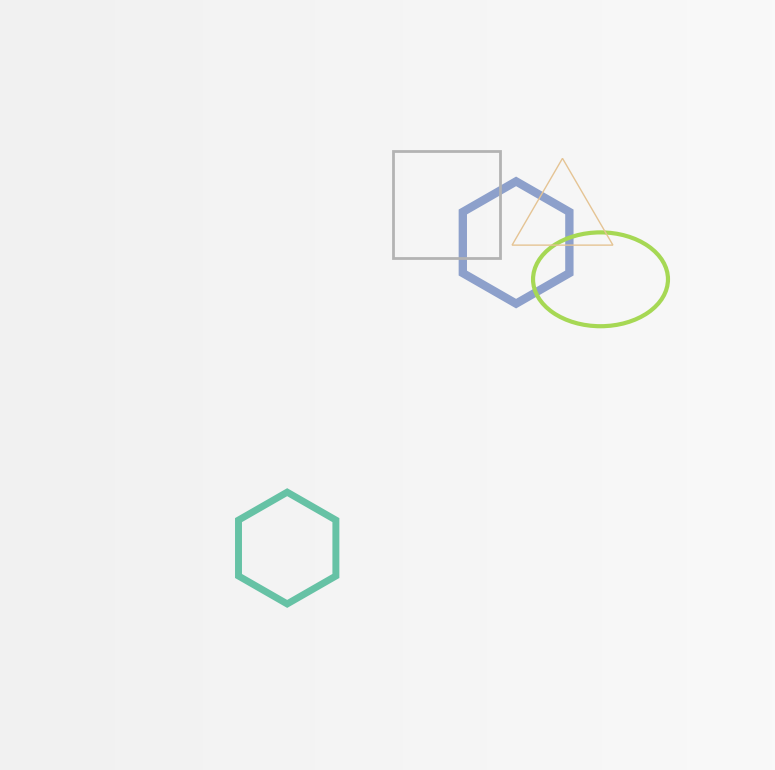[{"shape": "hexagon", "thickness": 2.5, "radius": 0.36, "center": [0.371, 0.288]}, {"shape": "hexagon", "thickness": 3, "radius": 0.4, "center": [0.666, 0.685]}, {"shape": "oval", "thickness": 1.5, "radius": 0.44, "center": [0.775, 0.637]}, {"shape": "triangle", "thickness": 0.5, "radius": 0.38, "center": [0.726, 0.719]}, {"shape": "square", "thickness": 1, "radius": 0.35, "center": [0.576, 0.735]}]